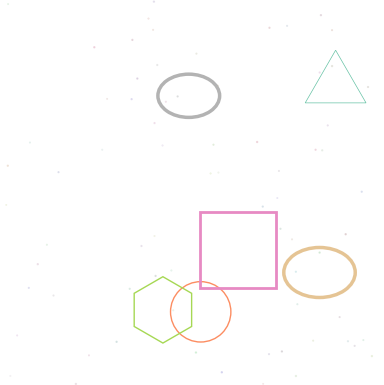[{"shape": "triangle", "thickness": 0.5, "radius": 0.46, "center": [0.872, 0.778]}, {"shape": "circle", "thickness": 1, "radius": 0.39, "center": [0.521, 0.19]}, {"shape": "square", "thickness": 2, "radius": 0.49, "center": [0.618, 0.351]}, {"shape": "hexagon", "thickness": 1, "radius": 0.43, "center": [0.423, 0.195]}, {"shape": "oval", "thickness": 2.5, "radius": 0.46, "center": [0.83, 0.292]}, {"shape": "oval", "thickness": 2.5, "radius": 0.4, "center": [0.49, 0.751]}]